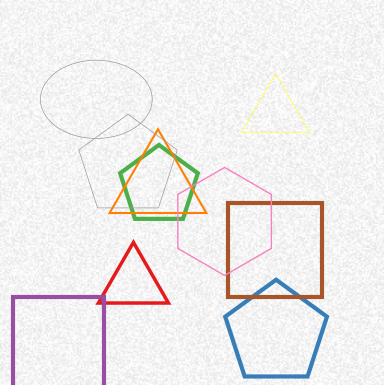[{"shape": "triangle", "thickness": 2.5, "radius": 0.53, "center": [0.347, 0.265]}, {"shape": "pentagon", "thickness": 3, "radius": 0.69, "center": [0.717, 0.135]}, {"shape": "pentagon", "thickness": 3, "radius": 0.53, "center": [0.413, 0.517]}, {"shape": "square", "thickness": 3, "radius": 0.59, "center": [0.152, 0.11]}, {"shape": "triangle", "thickness": 1.5, "radius": 0.73, "center": [0.41, 0.519]}, {"shape": "triangle", "thickness": 0.5, "radius": 0.51, "center": [0.716, 0.707]}, {"shape": "square", "thickness": 3, "radius": 0.61, "center": [0.715, 0.351]}, {"shape": "hexagon", "thickness": 1, "radius": 0.7, "center": [0.583, 0.425]}, {"shape": "pentagon", "thickness": 0.5, "radius": 0.67, "center": [0.333, 0.569]}, {"shape": "oval", "thickness": 0.5, "radius": 0.73, "center": [0.25, 0.742]}]